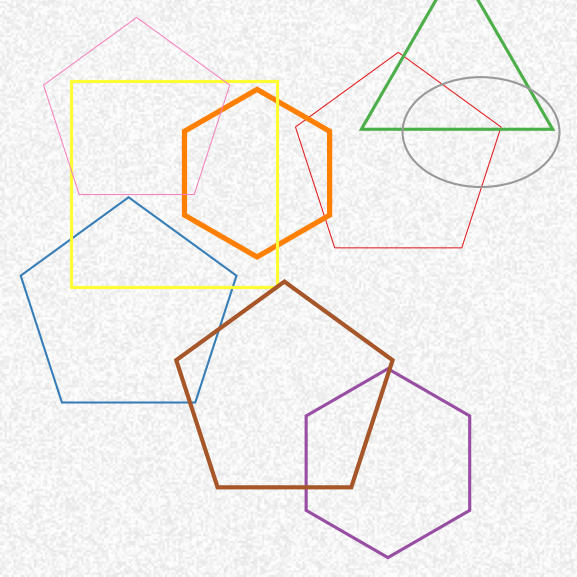[{"shape": "pentagon", "thickness": 0.5, "radius": 0.94, "center": [0.69, 0.721]}, {"shape": "pentagon", "thickness": 1, "radius": 0.98, "center": [0.223, 0.461]}, {"shape": "triangle", "thickness": 1.5, "radius": 0.96, "center": [0.791, 0.871]}, {"shape": "hexagon", "thickness": 1.5, "radius": 0.82, "center": [0.672, 0.197]}, {"shape": "hexagon", "thickness": 2.5, "radius": 0.73, "center": [0.445, 0.699]}, {"shape": "square", "thickness": 1.5, "radius": 0.89, "center": [0.301, 0.68]}, {"shape": "pentagon", "thickness": 2, "radius": 0.98, "center": [0.492, 0.315]}, {"shape": "pentagon", "thickness": 0.5, "radius": 0.85, "center": [0.237, 0.799]}, {"shape": "oval", "thickness": 1, "radius": 0.68, "center": [0.833, 0.77]}]